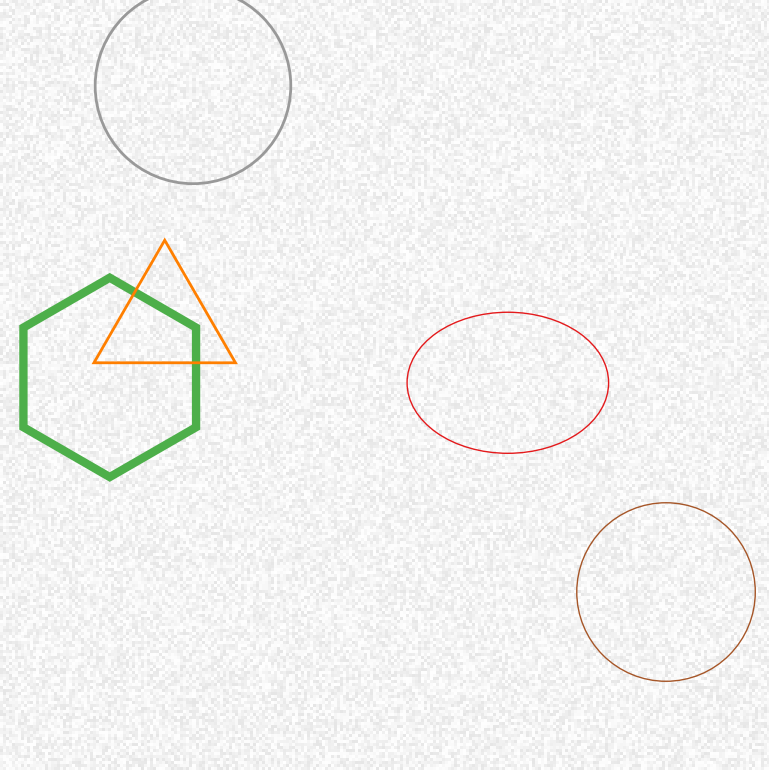[{"shape": "oval", "thickness": 0.5, "radius": 0.65, "center": [0.66, 0.503]}, {"shape": "hexagon", "thickness": 3, "radius": 0.65, "center": [0.143, 0.51]}, {"shape": "triangle", "thickness": 1, "radius": 0.53, "center": [0.214, 0.582]}, {"shape": "circle", "thickness": 0.5, "radius": 0.58, "center": [0.865, 0.231]}, {"shape": "circle", "thickness": 1, "radius": 0.64, "center": [0.251, 0.888]}]